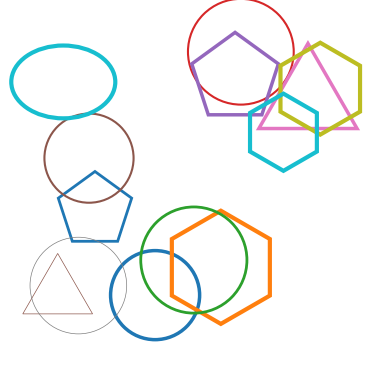[{"shape": "circle", "thickness": 2.5, "radius": 0.58, "center": [0.403, 0.233]}, {"shape": "pentagon", "thickness": 2, "radius": 0.5, "center": [0.247, 0.454]}, {"shape": "hexagon", "thickness": 3, "radius": 0.73, "center": [0.574, 0.306]}, {"shape": "circle", "thickness": 2, "radius": 0.69, "center": [0.503, 0.325]}, {"shape": "circle", "thickness": 1.5, "radius": 0.69, "center": [0.626, 0.866]}, {"shape": "pentagon", "thickness": 2.5, "radius": 0.59, "center": [0.611, 0.798]}, {"shape": "circle", "thickness": 1.5, "radius": 0.58, "center": [0.231, 0.589]}, {"shape": "triangle", "thickness": 0.5, "radius": 0.52, "center": [0.15, 0.237]}, {"shape": "triangle", "thickness": 2.5, "radius": 0.74, "center": [0.8, 0.74]}, {"shape": "circle", "thickness": 0.5, "radius": 0.63, "center": [0.204, 0.258]}, {"shape": "hexagon", "thickness": 3, "radius": 0.6, "center": [0.832, 0.77]}, {"shape": "hexagon", "thickness": 3, "radius": 0.5, "center": [0.736, 0.657]}, {"shape": "oval", "thickness": 3, "radius": 0.68, "center": [0.164, 0.787]}]